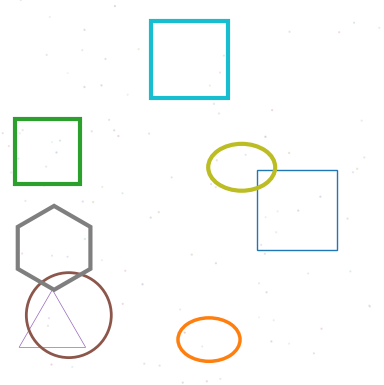[{"shape": "square", "thickness": 1, "radius": 0.52, "center": [0.772, 0.455]}, {"shape": "oval", "thickness": 2.5, "radius": 0.4, "center": [0.543, 0.118]}, {"shape": "square", "thickness": 3, "radius": 0.42, "center": [0.123, 0.607]}, {"shape": "triangle", "thickness": 0.5, "radius": 0.5, "center": [0.136, 0.148]}, {"shape": "circle", "thickness": 2, "radius": 0.55, "center": [0.179, 0.181]}, {"shape": "hexagon", "thickness": 3, "radius": 0.54, "center": [0.14, 0.356]}, {"shape": "oval", "thickness": 3, "radius": 0.44, "center": [0.628, 0.566]}, {"shape": "square", "thickness": 3, "radius": 0.5, "center": [0.492, 0.846]}]